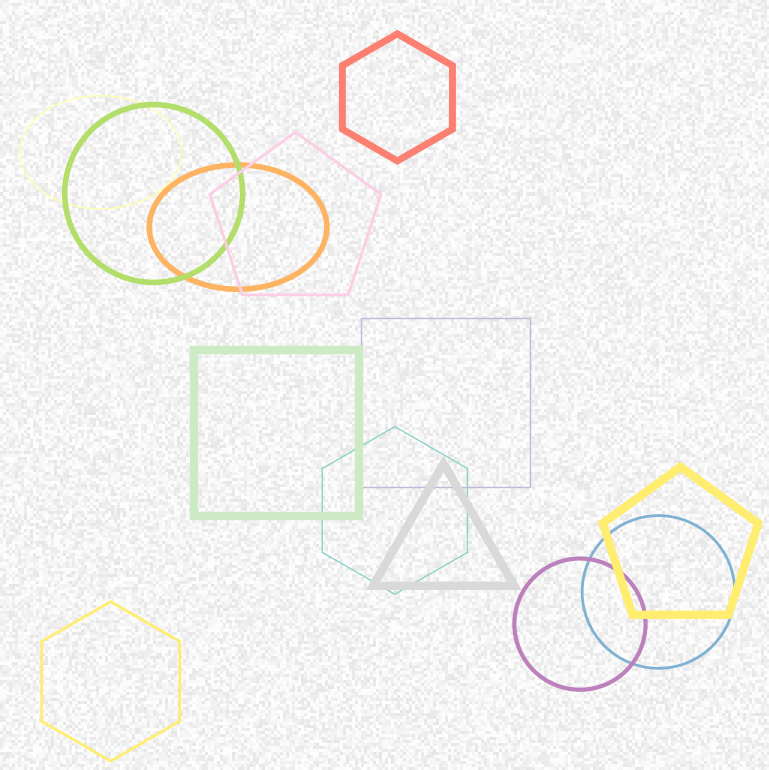[{"shape": "hexagon", "thickness": 0.5, "radius": 0.54, "center": [0.513, 0.337]}, {"shape": "oval", "thickness": 0.5, "radius": 0.52, "center": [0.131, 0.802]}, {"shape": "square", "thickness": 0.5, "radius": 0.55, "center": [0.578, 0.477]}, {"shape": "hexagon", "thickness": 2.5, "radius": 0.41, "center": [0.516, 0.874]}, {"shape": "circle", "thickness": 1, "radius": 0.5, "center": [0.855, 0.231]}, {"shape": "oval", "thickness": 2, "radius": 0.58, "center": [0.309, 0.705]}, {"shape": "circle", "thickness": 2, "radius": 0.58, "center": [0.2, 0.749]}, {"shape": "pentagon", "thickness": 1, "radius": 0.58, "center": [0.384, 0.712]}, {"shape": "triangle", "thickness": 3, "radius": 0.53, "center": [0.576, 0.292]}, {"shape": "circle", "thickness": 1.5, "radius": 0.43, "center": [0.753, 0.189]}, {"shape": "square", "thickness": 3, "radius": 0.54, "center": [0.359, 0.437]}, {"shape": "hexagon", "thickness": 1, "radius": 0.52, "center": [0.144, 0.115]}, {"shape": "pentagon", "thickness": 3, "radius": 0.53, "center": [0.884, 0.288]}]